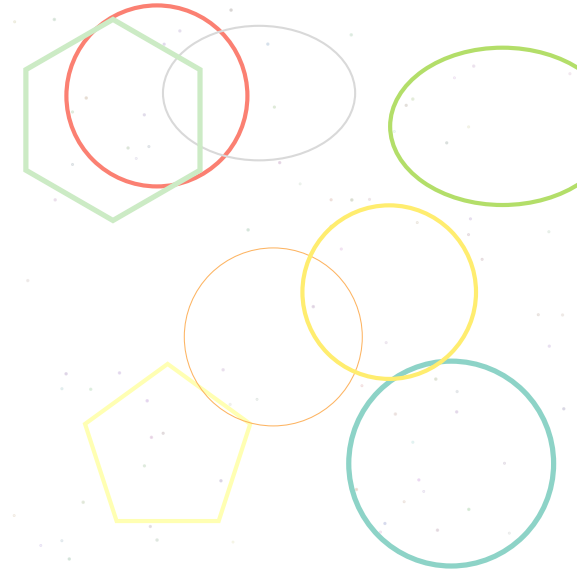[{"shape": "circle", "thickness": 2.5, "radius": 0.89, "center": [0.781, 0.196]}, {"shape": "pentagon", "thickness": 2, "radius": 0.75, "center": [0.29, 0.219]}, {"shape": "circle", "thickness": 2, "radius": 0.78, "center": [0.272, 0.833]}, {"shape": "circle", "thickness": 0.5, "radius": 0.77, "center": [0.473, 0.416]}, {"shape": "oval", "thickness": 2, "radius": 0.97, "center": [0.87, 0.78]}, {"shape": "oval", "thickness": 1, "radius": 0.83, "center": [0.449, 0.838]}, {"shape": "hexagon", "thickness": 2.5, "radius": 0.87, "center": [0.196, 0.791]}, {"shape": "circle", "thickness": 2, "radius": 0.75, "center": [0.674, 0.493]}]